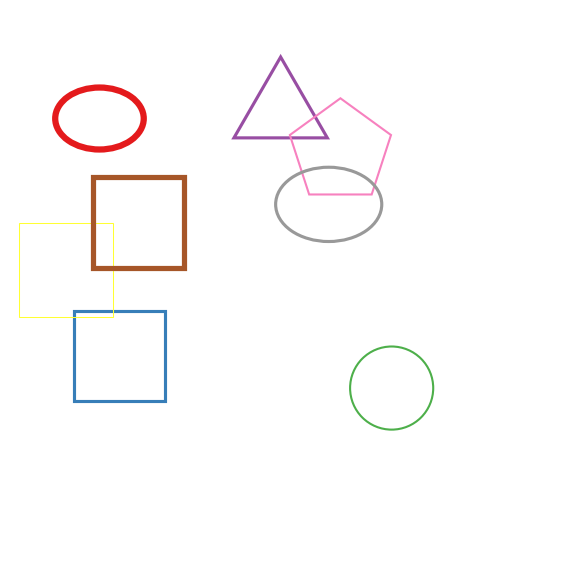[{"shape": "oval", "thickness": 3, "radius": 0.38, "center": [0.172, 0.794]}, {"shape": "square", "thickness": 1.5, "radius": 0.39, "center": [0.207, 0.383]}, {"shape": "circle", "thickness": 1, "radius": 0.36, "center": [0.678, 0.327]}, {"shape": "triangle", "thickness": 1.5, "radius": 0.47, "center": [0.486, 0.807]}, {"shape": "square", "thickness": 0.5, "radius": 0.41, "center": [0.114, 0.532]}, {"shape": "square", "thickness": 2.5, "radius": 0.39, "center": [0.24, 0.614]}, {"shape": "pentagon", "thickness": 1, "radius": 0.46, "center": [0.589, 0.737]}, {"shape": "oval", "thickness": 1.5, "radius": 0.46, "center": [0.569, 0.645]}]